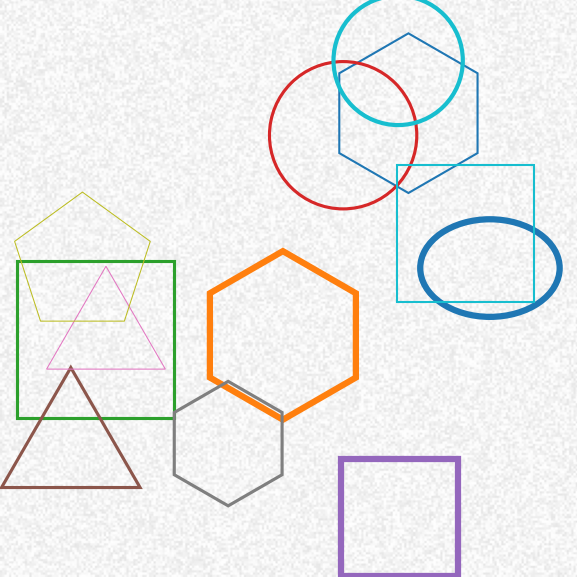[{"shape": "hexagon", "thickness": 1, "radius": 0.69, "center": [0.707, 0.803]}, {"shape": "oval", "thickness": 3, "radius": 0.6, "center": [0.848, 0.535]}, {"shape": "hexagon", "thickness": 3, "radius": 0.73, "center": [0.49, 0.418]}, {"shape": "square", "thickness": 1.5, "radius": 0.68, "center": [0.166, 0.411]}, {"shape": "circle", "thickness": 1.5, "radius": 0.64, "center": [0.594, 0.765]}, {"shape": "square", "thickness": 3, "radius": 0.51, "center": [0.692, 0.103]}, {"shape": "triangle", "thickness": 1.5, "radius": 0.69, "center": [0.123, 0.224]}, {"shape": "triangle", "thickness": 0.5, "radius": 0.59, "center": [0.183, 0.419]}, {"shape": "hexagon", "thickness": 1.5, "radius": 0.54, "center": [0.395, 0.231]}, {"shape": "pentagon", "thickness": 0.5, "radius": 0.62, "center": [0.143, 0.543]}, {"shape": "circle", "thickness": 2, "radius": 0.56, "center": [0.689, 0.895]}, {"shape": "square", "thickness": 1, "radius": 0.59, "center": [0.806, 0.595]}]